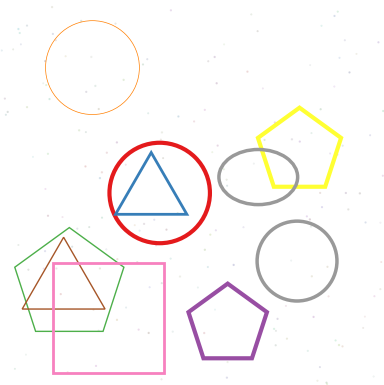[{"shape": "circle", "thickness": 3, "radius": 0.65, "center": [0.415, 0.499]}, {"shape": "triangle", "thickness": 2, "radius": 0.53, "center": [0.393, 0.497]}, {"shape": "pentagon", "thickness": 1, "radius": 0.74, "center": [0.18, 0.26]}, {"shape": "pentagon", "thickness": 3, "radius": 0.54, "center": [0.591, 0.156]}, {"shape": "circle", "thickness": 0.5, "radius": 0.61, "center": [0.24, 0.824]}, {"shape": "pentagon", "thickness": 3, "radius": 0.57, "center": [0.778, 0.607]}, {"shape": "triangle", "thickness": 1, "radius": 0.62, "center": [0.165, 0.259]}, {"shape": "square", "thickness": 2, "radius": 0.72, "center": [0.281, 0.174]}, {"shape": "oval", "thickness": 2.5, "radius": 0.51, "center": [0.671, 0.54]}, {"shape": "circle", "thickness": 2.5, "radius": 0.52, "center": [0.772, 0.322]}]